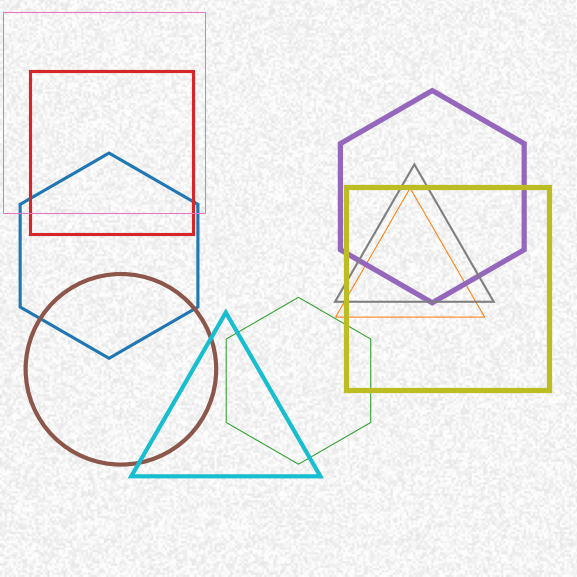[{"shape": "hexagon", "thickness": 1.5, "radius": 0.89, "center": [0.189, 0.556]}, {"shape": "triangle", "thickness": 0.5, "radius": 0.74, "center": [0.71, 0.524]}, {"shape": "hexagon", "thickness": 0.5, "radius": 0.72, "center": [0.517, 0.34]}, {"shape": "square", "thickness": 1.5, "radius": 0.71, "center": [0.193, 0.736]}, {"shape": "hexagon", "thickness": 2.5, "radius": 0.92, "center": [0.749, 0.659]}, {"shape": "circle", "thickness": 2, "radius": 0.82, "center": [0.209, 0.36]}, {"shape": "square", "thickness": 0.5, "radius": 0.87, "center": [0.181, 0.804]}, {"shape": "triangle", "thickness": 1, "radius": 0.79, "center": [0.718, 0.556]}, {"shape": "square", "thickness": 2.5, "radius": 0.88, "center": [0.775, 0.499]}, {"shape": "triangle", "thickness": 2, "radius": 0.95, "center": [0.391, 0.269]}]